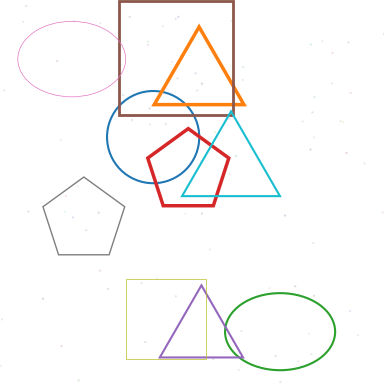[{"shape": "circle", "thickness": 1.5, "radius": 0.6, "center": [0.398, 0.644]}, {"shape": "triangle", "thickness": 2.5, "radius": 0.67, "center": [0.517, 0.796]}, {"shape": "oval", "thickness": 1.5, "radius": 0.71, "center": [0.728, 0.139]}, {"shape": "pentagon", "thickness": 2.5, "radius": 0.55, "center": [0.489, 0.555]}, {"shape": "triangle", "thickness": 1.5, "radius": 0.62, "center": [0.523, 0.134]}, {"shape": "square", "thickness": 2, "radius": 0.74, "center": [0.457, 0.848]}, {"shape": "oval", "thickness": 0.5, "radius": 0.7, "center": [0.186, 0.846]}, {"shape": "pentagon", "thickness": 1, "radius": 0.56, "center": [0.218, 0.429]}, {"shape": "square", "thickness": 0.5, "radius": 0.52, "center": [0.432, 0.171]}, {"shape": "triangle", "thickness": 1.5, "radius": 0.73, "center": [0.6, 0.564]}]